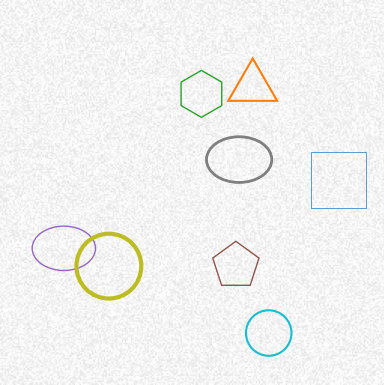[{"shape": "square", "thickness": 0.5, "radius": 0.36, "center": [0.879, 0.533]}, {"shape": "triangle", "thickness": 1.5, "radius": 0.37, "center": [0.656, 0.775]}, {"shape": "hexagon", "thickness": 1, "radius": 0.3, "center": [0.523, 0.756]}, {"shape": "oval", "thickness": 1, "radius": 0.41, "center": [0.166, 0.355]}, {"shape": "pentagon", "thickness": 1, "radius": 0.32, "center": [0.613, 0.31]}, {"shape": "oval", "thickness": 2, "radius": 0.42, "center": [0.621, 0.585]}, {"shape": "circle", "thickness": 3, "radius": 0.42, "center": [0.283, 0.309]}, {"shape": "circle", "thickness": 1.5, "radius": 0.3, "center": [0.698, 0.135]}]